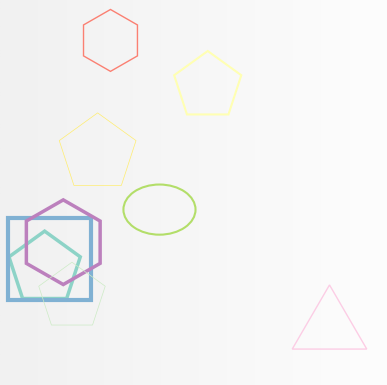[{"shape": "pentagon", "thickness": 2.5, "radius": 0.48, "center": [0.115, 0.303]}, {"shape": "pentagon", "thickness": 1.5, "radius": 0.46, "center": [0.536, 0.776]}, {"shape": "hexagon", "thickness": 1, "radius": 0.4, "center": [0.285, 0.895]}, {"shape": "square", "thickness": 3, "radius": 0.53, "center": [0.127, 0.328]}, {"shape": "oval", "thickness": 1.5, "radius": 0.47, "center": [0.412, 0.456]}, {"shape": "triangle", "thickness": 1, "radius": 0.56, "center": [0.85, 0.149]}, {"shape": "hexagon", "thickness": 2.5, "radius": 0.55, "center": [0.163, 0.371]}, {"shape": "pentagon", "thickness": 0.5, "radius": 0.45, "center": [0.186, 0.229]}, {"shape": "pentagon", "thickness": 0.5, "radius": 0.52, "center": [0.252, 0.603]}]